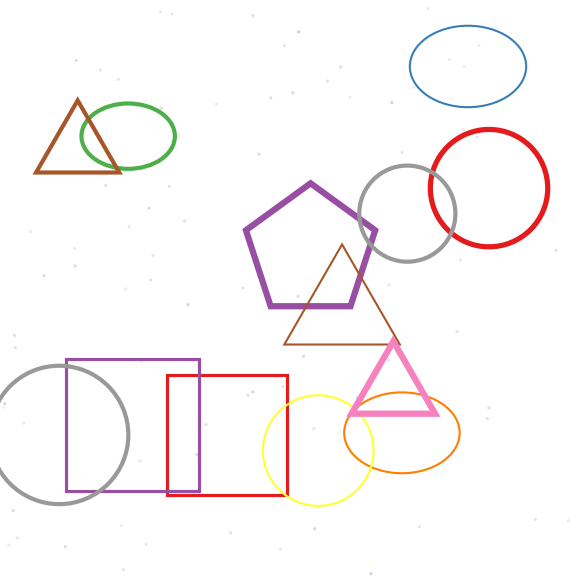[{"shape": "circle", "thickness": 2.5, "radius": 0.51, "center": [0.847, 0.673]}, {"shape": "square", "thickness": 1.5, "radius": 0.52, "center": [0.393, 0.246]}, {"shape": "oval", "thickness": 1, "radius": 0.5, "center": [0.81, 0.884]}, {"shape": "oval", "thickness": 2, "radius": 0.4, "center": [0.222, 0.763]}, {"shape": "pentagon", "thickness": 3, "radius": 0.59, "center": [0.538, 0.564]}, {"shape": "square", "thickness": 1.5, "radius": 0.57, "center": [0.229, 0.263]}, {"shape": "oval", "thickness": 1, "radius": 0.5, "center": [0.696, 0.25]}, {"shape": "circle", "thickness": 1, "radius": 0.48, "center": [0.551, 0.219]}, {"shape": "triangle", "thickness": 1, "radius": 0.58, "center": [0.592, 0.46]}, {"shape": "triangle", "thickness": 2, "radius": 0.42, "center": [0.134, 0.742]}, {"shape": "triangle", "thickness": 3, "radius": 0.42, "center": [0.681, 0.325]}, {"shape": "circle", "thickness": 2, "radius": 0.6, "center": [0.102, 0.246]}, {"shape": "circle", "thickness": 2, "radius": 0.42, "center": [0.705, 0.629]}]